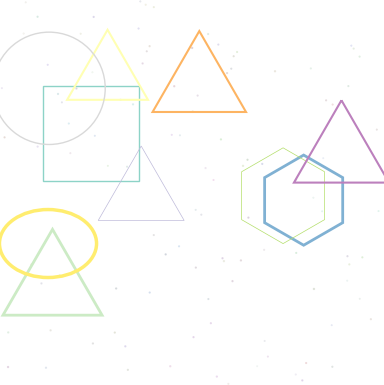[{"shape": "square", "thickness": 1, "radius": 0.62, "center": [0.237, 0.653]}, {"shape": "triangle", "thickness": 1.5, "radius": 0.61, "center": [0.279, 0.801]}, {"shape": "triangle", "thickness": 0.5, "radius": 0.64, "center": [0.367, 0.492]}, {"shape": "hexagon", "thickness": 2, "radius": 0.59, "center": [0.789, 0.48]}, {"shape": "triangle", "thickness": 1.5, "radius": 0.7, "center": [0.518, 0.779]}, {"shape": "hexagon", "thickness": 0.5, "radius": 0.62, "center": [0.735, 0.492]}, {"shape": "circle", "thickness": 1, "radius": 0.73, "center": [0.127, 0.771]}, {"shape": "triangle", "thickness": 1.5, "radius": 0.71, "center": [0.887, 0.597]}, {"shape": "triangle", "thickness": 2, "radius": 0.74, "center": [0.136, 0.256]}, {"shape": "oval", "thickness": 2.5, "radius": 0.63, "center": [0.125, 0.367]}]